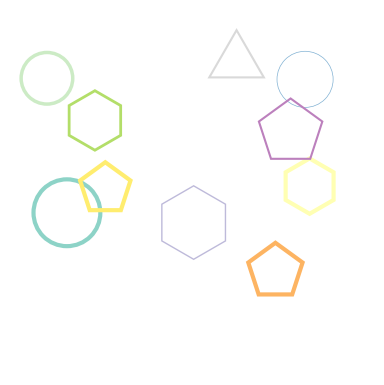[{"shape": "circle", "thickness": 3, "radius": 0.43, "center": [0.174, 0.447]}, {"shape": "hexagon", "thickness": 3, "radius": 0.36, "center": [0.804, 0.517]}, {"shape": "hexagon", "thickness": 1, "radius": 0.48, "center": [0.503, 0.422]}, {"shape": "circle", "thickness": 0.5, "radius": 0.36, "center": [0.792, 0.794]}, {"shape": "pentagon", "thickness": 3, "radius": 0.37, "center": [0.715, 0.295]}, {"shape": "hexagon", "thickness": 2, "radius": 0.39, "center": [0.247, 0.687]}, {"shape": "triangle", "thickness": 1.5, "radius": 0.41, "center": [0.614, 0.84]}, {"shape": "pentagon", "thickness": 1.5, "radius": 0.43, "center": [0.755, 0.658]}, {"shape": "circle", "thickness": 2.5, "radius": 0.34, "center": [0.122, 0.797]}, {"shape": "pentagon", "thickness": 3, "radius": 0.34, "center": [0.273, 0.51]}]